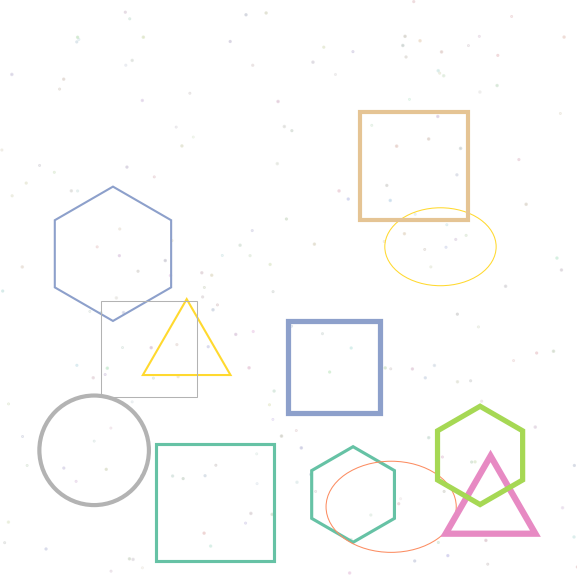[{"shape": "square", "thickness": 1.5, "radius": 0.51, "center": [0.372, 0.129]}, {"shape": "hexagon", "thickness": 1.5, "radius": 0.41, "center": [0.611, 0.143]}, {"shape": "oval", "thickness": 0.5, "radius": 0.56, "center": [0.677, 0.122]}, {"shape": "hexagon", "thickness": 1, "radius": 0.58, "center": [0.196, 0.56]}, {"shape": "square", "thickness": 2.5, "radius": 0.4, "center": [0.578, 0.363]}, {"shape": "triangle", "thickness": 3, "radius": 0.45, "center": [0.849, 0.12]}, {"shape": "hexagon", "thickness": 2.5, "radius": 0.43, "center": [0.831, 0.211]}, {"shape": "oval", "thickness": 0.5, "radius": 0.48, "center": [0.763, 0.572]}, {"shape": "triangle", "thickness": 1, "radius": 0.44, "center": [0.323, 0.394]}, {"shape": "square", "thickness": 2, "radius": 0.47, "center": [0.717, 0.712]}, {"shape": "square", "thickness": 0.5, "radius": 0.42, "center": [0.258, 0.394]}, {"shape": "circle", "thickness": 2, "radius": 0.47, "center": [0.163, 0.219]}]